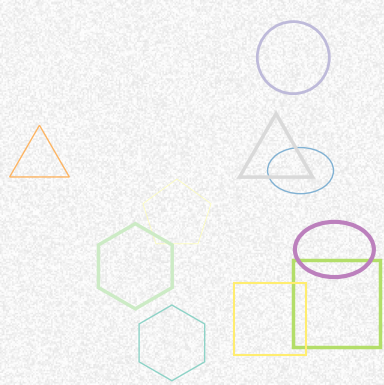[{"shape": "hexagon", "thickness": 1, "radius": 0.49, "center": [0.446, 0.109]}, {"shape": "pentagon", "thickness": 0.5, "radius": 0.47, "center": [0.46, 0.442]}, {"shape": "circle", "thickness": 2, "radius": 0.47, "center": [0.762, 0.85]}, {"shape": "oval", "thickness": 1, "radius": 0.43, "center": [0.781, 0.557]}, {"shape": "triangle", "thickness": 1, "radius": 0.45, "center": [0.103, 0.585]}, {"shape": "square", "thickness": 2.5, "radius": 0.57, "center": [0.875, 0.212]}, {"shape": "triangle", "thickness": 2.5, "radius": 0.55, "center": [0.717, 0.595]}, {"shape": "oval", "thickness": 3, "radius": 0.51, "center": [0.869, 0.352]}, {"shape": "hexagon", "thickness": 2.5, "radius": 0.55, "center": [0.352, 0.308]}, {"shape": "square", "thickness": 1.5, "radius": 0.47, "center": [0.701, 0.171]}]